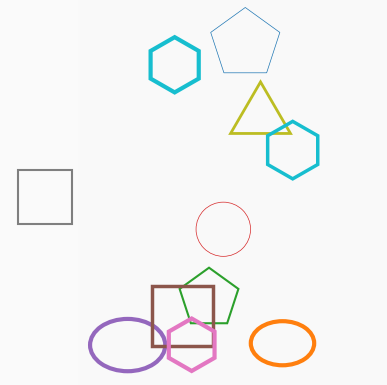[{"shape": "pentagon", "thickness": 0.5, "radius": 0.47, "center": [0.633, 0.887]}, {"shape": "oval", "thickness": 3, "radius": 0.41, "center": [0.729, 0.108]}, {"shape": "pentagon", "thickness": 1.5, "radius": 0.4, "center": [0.539, 0.225]}, {"shape": "circle", "thickness": 0.5, "radius": 0.35, "center": [0.576, 0.405]}, {"shape": "oval", "thickness": 3, "radius": 0.49, "center": [0.329, 0.104]}, {"shape": "square", "thickness": 2.5, "radius": 0.39, "center": [0.471, 0.179]}, {"shape": "hexagon", "thickness": 3, "radius": 0.34, "center": [0.495, 0.105]}, {"shape": "square", "thickness": 1.5, "radius": 0.35, "center": [0.116, 0.488]}, {"shape": "triangle", "thickness": 2, "radius": 0.45, "center": [0.672, 0.698]}, {"shape": "hexagon", "thickness": 3, "radius": 0.36, "center": [0.451, 0.832]}, {"shape": "hexagon", "thickness": 2.5, "radius": 0.37, "center": [0.755, 0.61]}]